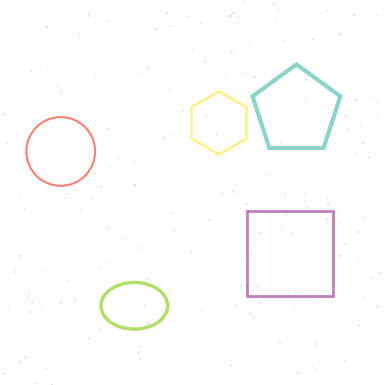[{"shape": "pentagon", "thickness": 3, "radius": 0.6, "center": [0.77, 0.713]}, {"shape": "circle", "thickness": 1.5, "radius": 0.45, "center": [0.158, 0.607]}, {"shape": "oval", "thickness": 2.5, "radius": 0.43, "center": [0.349, 0.206]}, {"shape": "square", "thickness": 2, "radius": 0.55, "center": [0.753, 0.341]}, {"shape": "hexagon", "thickness": 1.5, "radius": 0.41, "center": [0.569, 0.681]}]